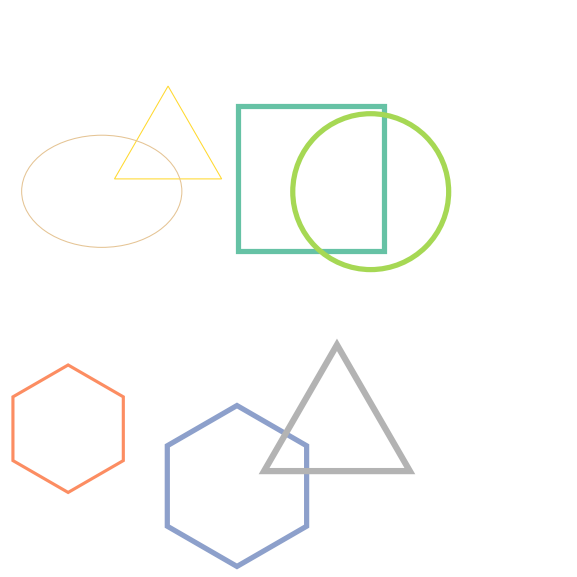[{"shape": "square", "thickness": 2.5, "radius": 0.63, "center": [0.538, 0.69]}, {"shape": "hexagon", "thickness": 1.5, "radius": 0.55, "center": [0.118, 0.257]}, {"shape": "hexagon", "thickness": 2.5, "radius": 0.7, "center": [0.41, 0.158]}, {"shape": "circle", "thickness": 2.5, "radius": 0.67, "center": [0.642, 0.667]}, {"shape": "triangle", "thickness": 0.5, "radius": 0.54, "center": [0.291, 0.743]}, {"shape": "oval", "thickness": 0.5, "radius": 0.69, "center": [0.176, 0.668]}, {"shape": "triangle", "thickness": 3, "radius": 0.73, "center": [0.583, 0.256]}]